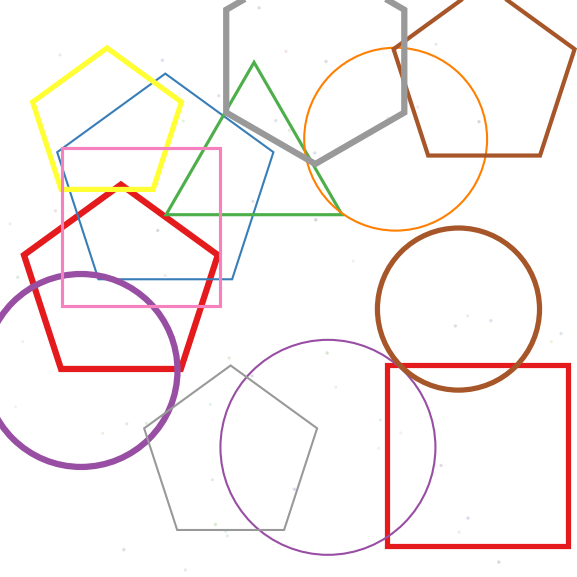[{"shape": "square", "thickness": 2.5, "radius": 0.78, "center": [0.827, 0.21]}, {"shape": "pentagon", "thickness": 3, "radius": 0.88, "center": [0.209, 0.503]}, {"shape": "pentagon", "thickness": 1, "radius": 0.98, "center": [0.286, 0.675]}, {"shape": "triangle", "thickness": 1.5, "radius": 0.88, "center": [0.44, 0.715]}, {"shape": "circle", "thickness": 3, "radius": 0.84, "center": [0.14, 0.358]}, {"shape": "circle", "thickness": 1, "radius": 0.93, "center": [0.568, 0.225]}, {"shape": "circle", "thickness": 1, "radius": 0.79, "center": [0.685, 0.758]}, {"shape": "pentagon", "thickness": 2.5, "radius": 0.68, "center": [0.185, 0.781]}, {"shape": "circle", "thickness": 2.5, "radius": 0.7, "center": [0.794, 0.464]}, {"shape": "pentagon", "thickness": 2, "radius": 0.82, "center": [0.838, 0.863]}, {"shape": "square", "thickness": 1.5, "radius": 0.68, "center": [0.244, 0.606]}, {"shape": "hexagon", "thickness": 3, "radius": 0.89, "center": [0.546, 0.893]}, {"shape": "pentagon", "thickness": 1, "radius": 0.79, "center": [0.399, 0.209]}]